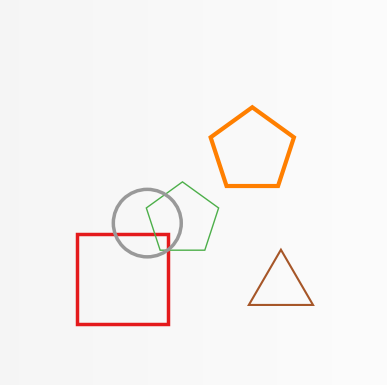[{"shape": "square", "thickness": 2.5, "radius": 0.59, "center": [0.315, 0.276]}, {"shape": "pentagon", "thickness": 1, "radius": 0.49, "center": [0.471, 0.43]}, {"shape": "pentagon", "thickness": 3, "radius": 0.57, "center": [0.651, 0.608]}, {"shape": "triangle", "thickness": 1.5, "radius": 0.48, "center": [0.725, 0.256]}, {"shape": "circle", "thickness": 2.5, "radius": 0.44, "center": [0.38, 0.421]}]